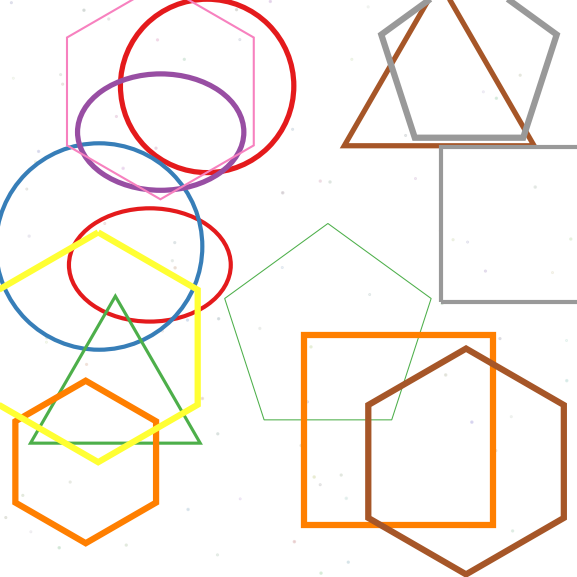[{"shape": "oval", "thickness": 2, "radius": 0.7, "center": [0.259, 0.54]}, {"shape": "circle", "thickness": 2.5, "radius": 0.75, "center": [0.359, 0.85]}, {"shape": "circle", "thickness": 2, "radius": 0.89, "center": [0.172, 0.572]}, {"shape": "pentagon", "thickness": 0.5, "radius": 0.94, "center": [0.568, 0.424]}, {"shape": "triangle", "thickness": 1.5, "radius": 0.85, "center": [0.2, 0.317]}, {"shape": "oval", "thickness": 2.5, "radius": 0.72, "center": [0.278, 0.77]}, {"shape": "hexagon", "thickness": 3, "radius": 0.7, "center": [0.148, 0.199]}, {"shape": "square", "thickness": 3, "radius": 0.82, "center": [0.69, 0.255]}, {"shape": "hexagon", "thickness": 3, "radius": 0.99, "center": [0.17, 0.398]}, {"shape": "triangle", "thickness": 2.5, "radius": 0.95, "center": [0.76, 0.842]}, {"shape": "hexagon", "thickness": 3, "radius": 0.98, "center": [0.807, 0.2]}, {"shape": "hexagon", "thickness": 1, "radius": 0.93, "center": [0.278, 0.841]}, {"shape": "square", "thickness": 2, "radius": 0.67, "center": [0.898, 0.611]}, {"shape": "pentagon", "thickness": 3, "radius": 0.8, "center": [0.812, 0.89]}]